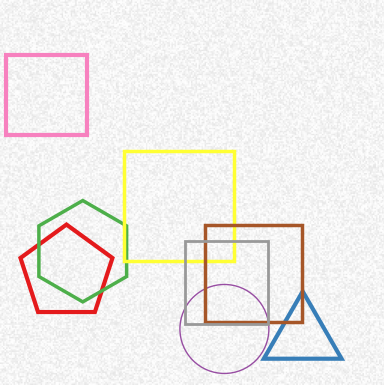[{"shape": "pentagon", "thickness": 3, "radius": 0.63, "center": [0.173, 0.291]}, {"shape": "triangle", "thickness": 3, "radius": 0.58, "center": [0.786, 0.127]}, {"shape": "hexagon", "thickness": 2.5, "radius": 0.66, "center": [0.215, 0.348]}, {"shape": "circle", "thickness": 1, "radius": 0.58, "center": [0.583, 0.146]}, {"shape": "square", "thickness": 2.5, "radius": 0.72, "center": [0.465, 0.465]}, {"shape": "square", "thickness": 2.5, "radius": 0.63, "center": [0.659, 0.289]}, {"shape": "square", "thickness": 3, "radius": 0.52, "center": [0.12, 0.753]}, {"shape": "square", "thickness": 2, "radius": 0.54, "center": [0.589, 0.266]}]